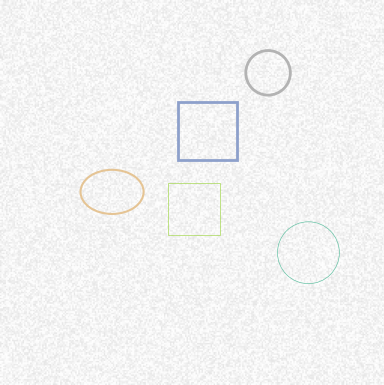[{"shape": "circle", "thickness": 0.5, "radius": 0.4, "center": [0.801, 0.344]}, {"shape": "square", "thickness": 2, "radius": 0.38, "center": [0.539, 0.66]}, {"shape": "square", "thickness": 0.5, "radius": 0.34, "center": [0.504, 0.458]}, {"shape": "oval", "thickness": 1.5, "radius": 0.41, "center": [0.291, 0.502]}, {"shape": "circle", "thickness": 2, "radius": 0.29, "center": [0.696, 0.811]}]